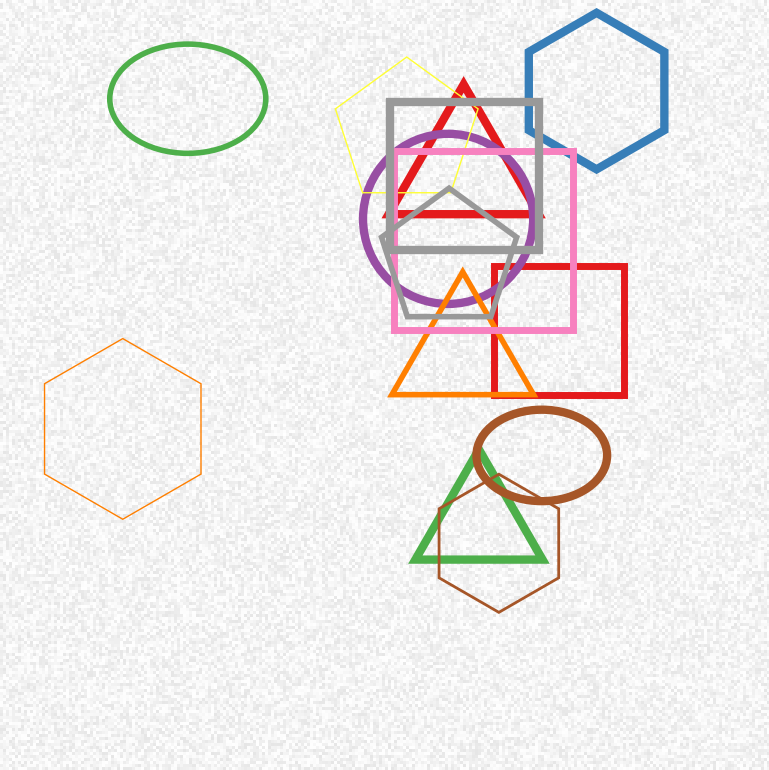[{"shape": "square", "thickness": 2.5, "radius": 0.42, "center": [0.726, 0.571]}, {"shape": "triangle", "thickness": 3, "radius": 0.56, "center": [0.602, 0.778]}, {"shape": "hexagon", "thickness": 3, "radius": 0.51, "center": [0.775, 0.882]}, {"shape": "triangle", "thickness": 3, "radius": 0.48, "center": [0.622, 0.321]}, {"shape": "oval", "thickness": 2, "radius": 0.51, "center": [0.244, 0.872]}, {"shape": "circle", "thickness": 3, "radius": 0.55, "center": [0.582, 0.716]}, {"shape": "hexagon", "thickness": 0.5, "radius": 0.59, "center": [0.159, 0.443]}, {"shape": "triangle", "thickness": 2, "radius": 0.53, "center": [0.601, 0.541]}, {"shape": "pentagon", "thickness": 0.5, "radius": 0.49, "center": [0.528, 0.829]}, {"shape": "oval", "thickness": 3, "radius": 0.42, "center": [0.704, 0.409]}, {"shape": "hexagon", "thickness": 1, "radius": 0.45, "center": [0.648, 0.294]}, {"shape": "square", "thickness": 2.5, "radius": 0.58, "center": [0.628, 0.688]}, {"shape": "square", "thickness": 3, "radius": 0.48, "center": [0.603, 0.772]}, {"shape": "pentagon", "thickness": 2, "radius": 0.46, "center": [0.583, 0.663]}]